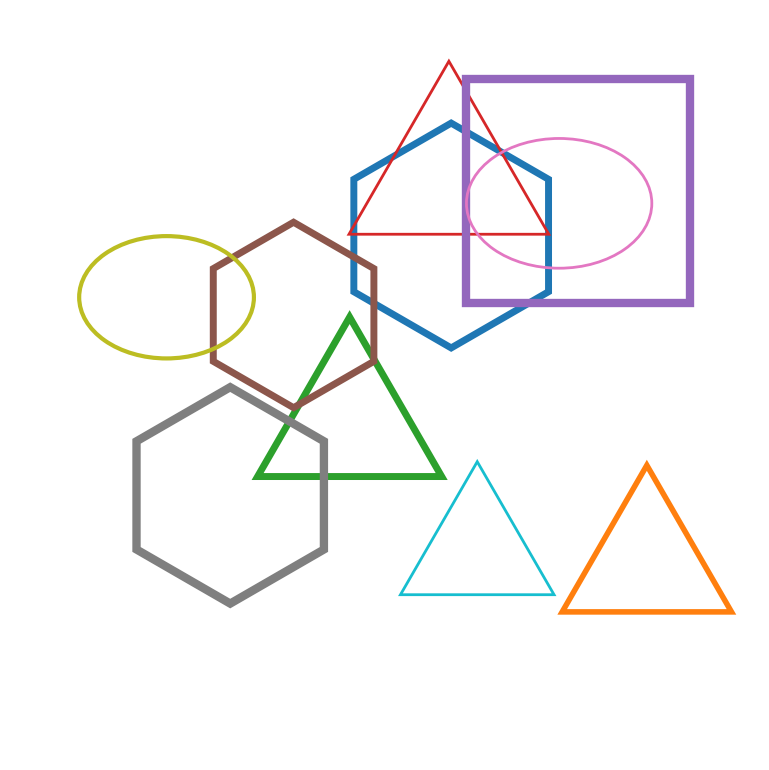[{"shape": "hexagon", "thickness": 2.5, "radius": 0.73, "center": [0.586, 0.694]}, {"shape": "triangle", "thickness": 2, "radius": 0.63, "center": [0.84, 0.269]}, {"shape": "triangle", "thickness": 2.5, "radius": 0.69, "center": [0.454, 0.45]}, {"shape": "triangle", "thickness": 1, "radius": 0.75, "center": [0.583, 0.771]}, {"shape": "square", "thickness": 3, "radius": 0.73, "center": [0.751, 0.752]}, {"shape": "hexagon", "thickness": 2.5, "radius": 0.6, "center": [0.381, 0.591]}, {"shape": "oval", "thickness": 1, "radius": 0.6, "center": [0.726, 0.736]}, {"shape": "hexagon", "thickness": 3, "radius": 0.7, "center": [0.299, 0.357]}, {"shape": "oval", "thickness": 1.5, "radius": 0.57, "center": [0.216, 0.614]}, {"shape": "triangle", "thickness": 1, "radius": 0.58, "center": [0.62, 0.285]}]